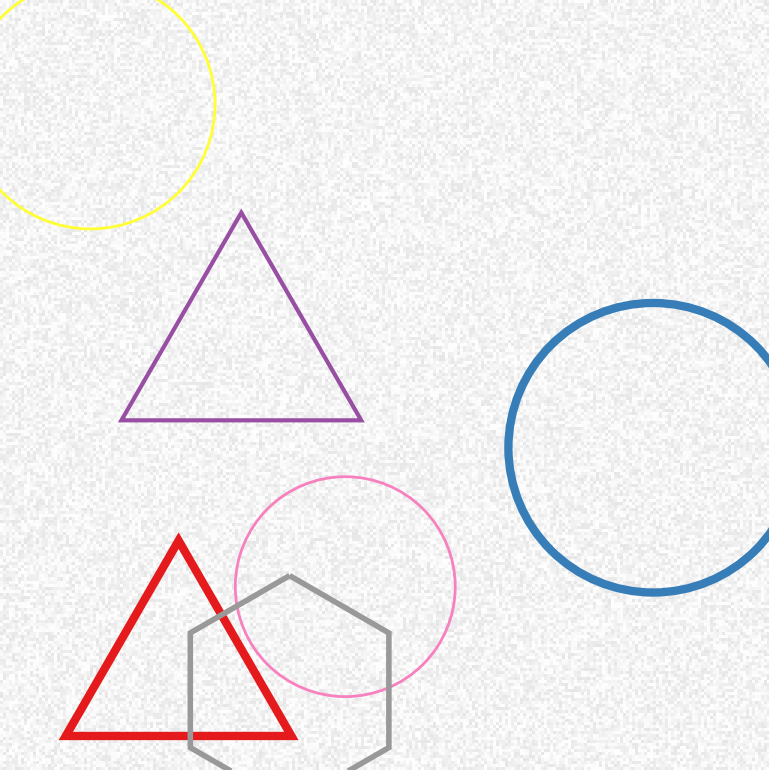[{"shape": "triangle", "thickness": 3, "radius": 0.85, "center": [0.232, 0.129]}, {"shape": "circle", "thickness": 3, "radius": 0.94, "center": [0.848, 0.419]}, {"shape": "triangle", "thickness": 1.5, "radius": 0.9, "center": [0.313, 0.544]}, {"shape": "circle", "thickness": 1, "radius": 0.81, "center": [0.118, 0.864]}, {"shape": "circle", "thickness": 1, "radius": 0.71, "center": [0.448, 0.238]}, {"shape": "hexagon", "thickness": 2, "radius": 0.74, "center": [0.376, 0.104]}]